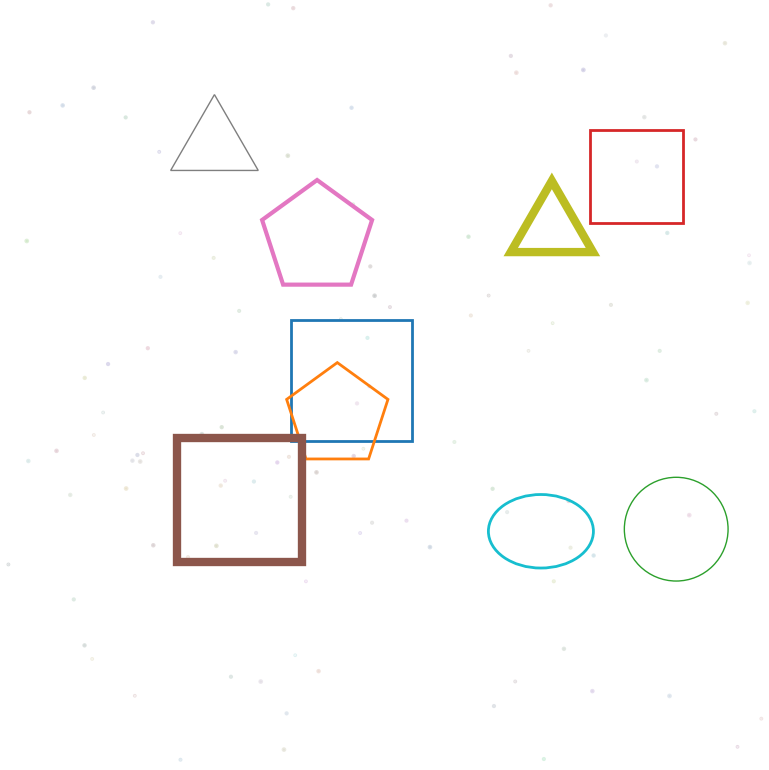[{"shape": "square", "thickness": 1, "radius": 0.39, "center": [0.457, 0.506]}, {"shape": "pentagon", "thickness": 1, "radius": 0.35, "center": [0.438, 0.46]}, {"shape": "circle", "thickness": 0.5, "radius": 0.34, "center": [0.878, 0.313]}, {"shape": "square", "thickness": 1, "radius": 0.3, "center": [0.826, 0.771]}, {"shape": "square", "thickness": 3, "radius": 0.4, "center": [0.311, 0.35]}, {"shape": "pentagon", "thickness": 1.5, "radius": 0.38, "center": [0.412, 0.691]}, {"shape": "triangle", "thickness": 0.5, "radius": 0.33, "center": [0.279, 0.811]}, {"shape": "triangle", "thickness": 3, "radius": 0.31, "center": [0.717, 0.703]}, {"shape": "oval", "thickness": 1, "radius": 0.34, "center": [0.702, 0.31]}]